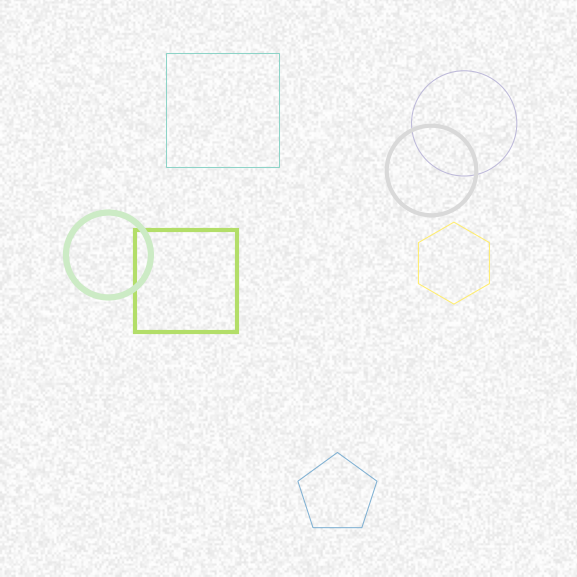[{"shape": "square", "thickness": 0.5, "radius": 0.49, "center": [0.385, 0.808]}, {"shape": "circle", "thickness": 0.5, "radius": 0.46, "center": [0.804, 0.785]}, {"shape": "pentagon", "thickness": 0.5, "radius": 0.36, "center": [0.584, 0.144]}, {"shape": "square", "thickness": 2, "radius": 0.44, "center": [0.322, 0.513]}, {"shape": "circle", "thickness": 2, "radius": 0.39, "center": [0.747, 0.704]}, {"shape": "circle", "thickness": 3, "radius": 0.37, "center": [0.188, 0.558]}, {"shape": "hexagon", "thickness": 0.5, "radius": 0.35, "center": [0.786, 0.543]}]